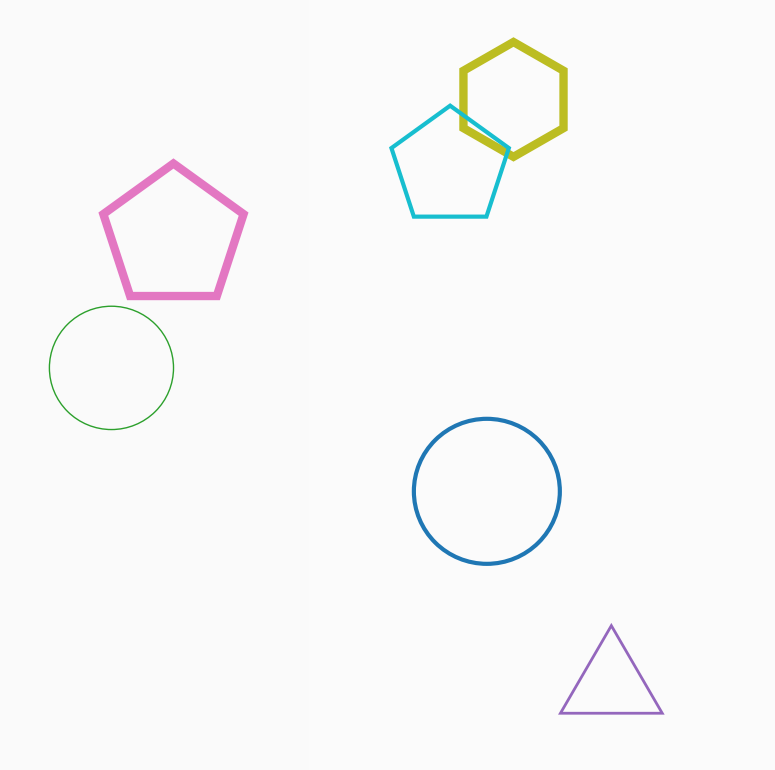[{"shape": "circle", "thickness": 1.5, "radius": 0.47, "center": [0.628, 0.362]}, {"shape": "circle", "thickness": 0.5, "radius": 0.4, "center": [0.144, 0.522]}, {"shape": "triangle", "thickness": 1, "radius": 0.38, "center": [0.789, 0.112]}, {"shape": "pentagon", "thickness": 3, "radius": 0.48, "center": [0.224, 0.693]}, {"shape": "hexagon", "thickness": 3, "radius": 0.37, "center": [0.663, 0.871]}, {"shape": "pentagon", "thickness": 1.5, "radius": 0.4, "center": [0.581, 0.783]}]